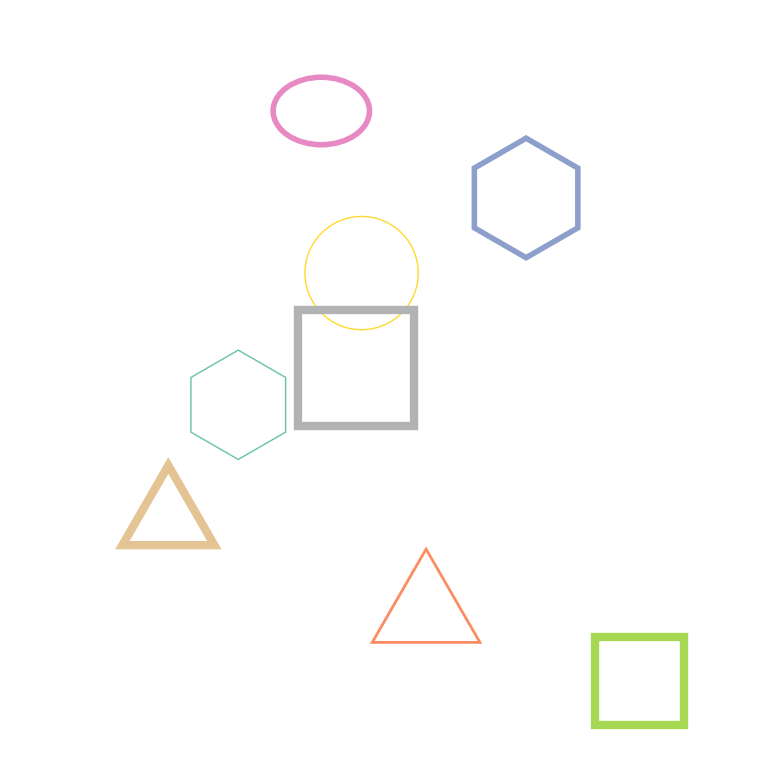[{"shape": "hexagon", "thickness": 0.5, "radius": 0.35, "center": [0.309, 0.474]}, {"shape": "triangle", "thickness": 1, "radius": 0.4, "center": [0.553, 0.206]}, {"shape": "hexagon", "thickness": 2, "radius": 0.39, "center": [0.683, 0.743]}, {"shape": "oval", "thickness": 2, "radius": 0.31, "center": [0.417, 0.856]}, {"shape": "square", "thickness": 3, "radius": 0.29, "center": [0.831, 0.116]}, {"shape": "circle", "thickness": 0.5, "radius": 0.37, "center": [0.47, 0.645]}, {"shape": "triangle", "thickness": 3, "radius": 0.35, "center": [0.219, 0.326]}, {"shape": "square", "thickness": 3, "radius": 0.38, "center": [0.462, 0.522]}]